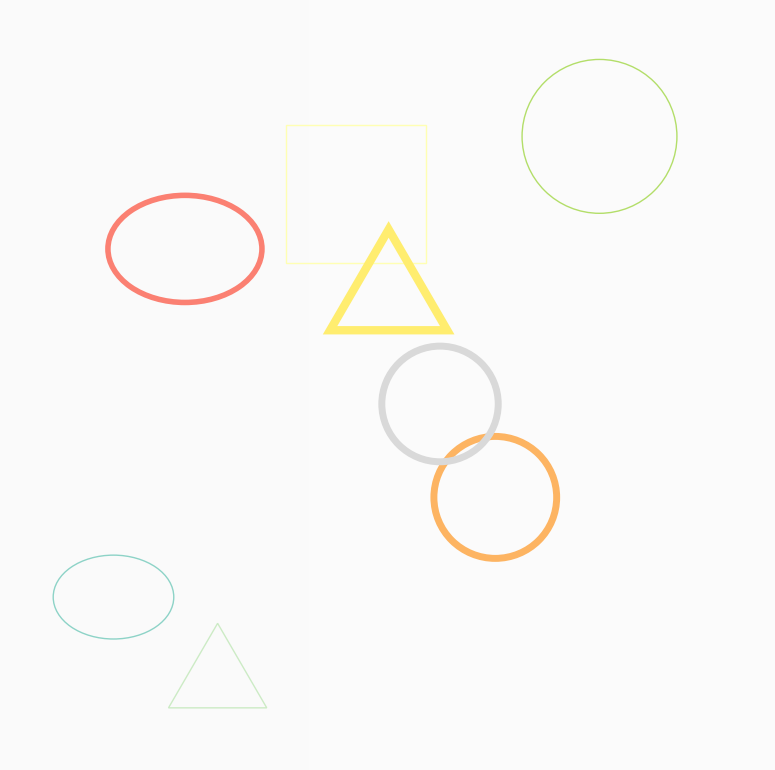[{"shape": "oval", "thickness": 0.5, "radius": 0.39, "center": [0.146, 0.225]}, {"shape": "square", "thickness": 0.5, "radius": 0.45, "center": [0.459, 0.748]}, {"shape": "oval", "thickness": 2, "radius": 0.5, "center": [0.239, 0.677]}, {"shape": "circle", "thickness": 2.5, "radius": 0.4, "center": [0.639, 0.354]}, {"shape": "circle", "thickness": 0.5, "radius": 0.5, "center": [0.774, 0.823]}, {"shape": "circle", "thickness": 2.5, "radius": 0.38, "center": [0.568, 0.475]}, {"shape": "triangle", "thickness": 0.5, "radius": 0.37, "center": [0.281, 0.117]}, {"shape": "triangle", "thickness": 3, "radius": 0.44, "center": [0.501, 0.615]}]